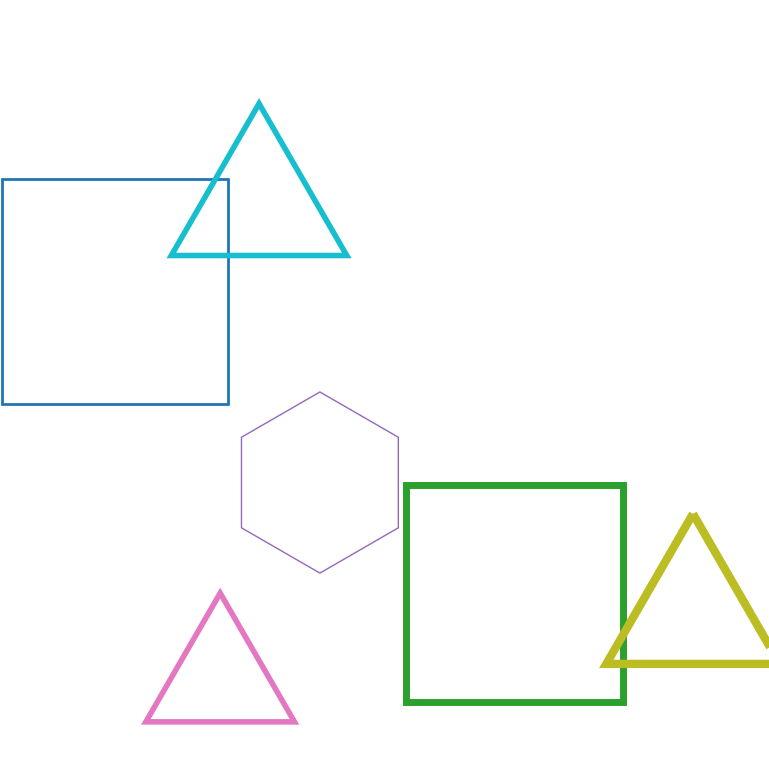[{"shape": "square", "thickness": 1, "radius": 0.73, "center": [0.15, 0.621]}, {"shape": "square", "thickness": 2.5, "radius": 0.71, "center": [0.668, 0.229]}, {"shape": "hexagon", "thickness": 0.5, "radius": 0.59, "center": [0.415, 0.373]}, {"shape": "triangle", "thickness": 2, "radius": 0.56, "center": [0.286, 0.118]}, {"shape": "triangle", "thickness": 3, "radius": 0.65, "center": [0.9, 0.203]}, {"shape": "triangle", "thickness": 2, "radius": 0.66, "center": [0.336, 0.734]}]